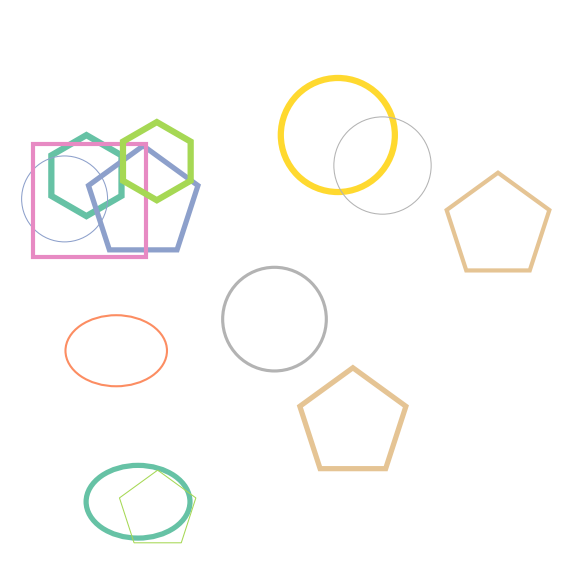[{"shape": "oval", "thickness": 2.5, "radius": 0.45, "center": [0.239, 0.13]}, {"shape": "hexagon", "thickness": 3, "radius": 0.35, "center": [0.15, 0.695]}, {"shape": "oval", "thickness": 1, "radius": 0.44, "center": [0.201, 0.392]}, {"shape": "pentagon", "thickness": 2.5, "radius": 0.5, "center": [0.248, 0.647]}, {"shape": "circle", "thickness": 0.5, "radius": 0.37, "center": [0.112, 0.655]}, {"shape": "square", "thickness": 2, "radius": 0.49, "center": [0.155, 0.652]}, {"shape": "pentagon", "thickness": 0.5, "radius": 0.35, "center": [0.273, 0.115]}, {"shape": "hexagon", "thickness": 3, "radius": 0.34, "center": [0.272, 0.72]}, {"shape": "circle", "thickness": 3, "radius": 0.49, "center": [0.585, 0.765]}, {"shape": "pentagon", "thickness": 2, "radius": 0.47, "center": [0.862, 0.607]}, {"shape": "pentagon", "thickness": 2.5, "radius": 0.48, "center": [0.611, 0.266]}, {"shape": "circle", "thickness": 0.5, "radius": 0.42, "center": [0.662, 0.713]}, {"shape": "circle", "thickness": 1.5, "radius": 0.45, "center": [0.475, 0.447]}]